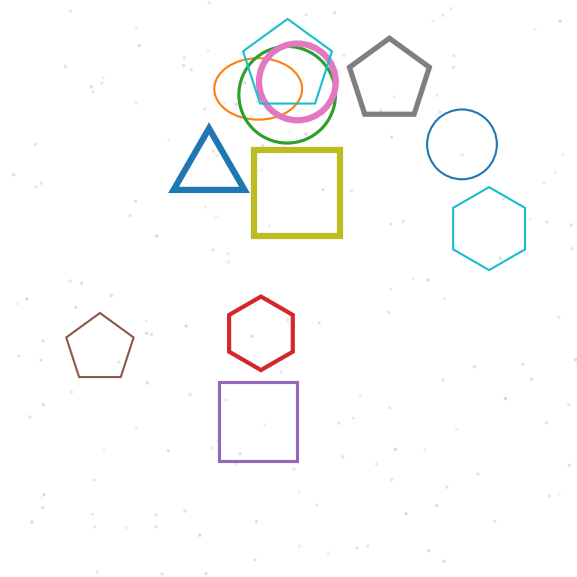[{"shape": "circle", "thickness": 1, "radius": 0.3, "center": [0.8, 0.749]}, {"shape": "triangle", "thickness": 3, "radius": 0.35, "center": [0.362, 0.706]}, {"shape": "oval", "thickness": 1, "radius": 0.38, "center": [0.447, 0.845]}, {"shape": "circle", "thickness": 1.5, "radius": 0.42, "center": [0.497, 0.835]}, {"shape": "hexagon", "thickness": 2, "radius": 0.32, "center": [0.452, 0.422]}, {"shape": "square", "thickness": 1.5, "radius": 0.34, "center": [0.446, 0.269]}, {"shape": "pentagon", "thickness": 1, "radius": 0.31, "center": [0.173, 0.396]}, {"shape": "circle", "thickness": 3, "radius": 0.33, "center": [0.515, 0.857]}, {"shape": "pentagon", "thickness": 2.5, "radius": 0.36, "center": [0.674, 0.86]}, {"shape": "square", "thickness": 3, "radius": 0.37, "center": [0.515, 0.664]}, {"shape": "pentagon", "thickness": 1, "radius": 0.4, "center": [0.498, 0.885]}, {"shape": "hexagon", "thickness": 1, "radius": 0.36, "center": [0.847, 0.603]}]